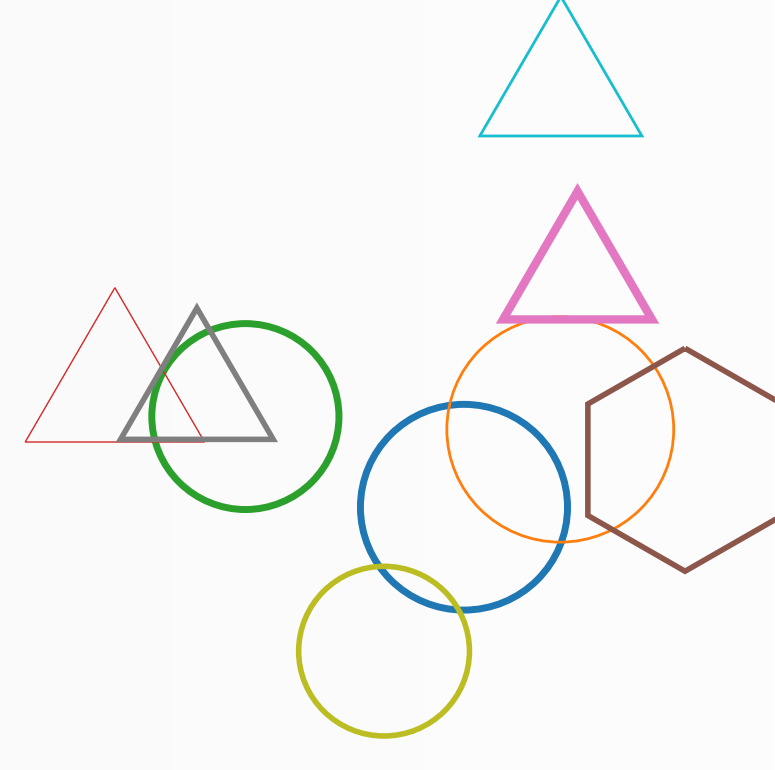[{"shape": "circle", "thickness": 2.5, "radius": 0.67, "center": [0.599, 0.341]}, {"shape": "circle", "thickness": 1, "radius": 0.73, "center": [0.723, 0.442]}, {"shape": "circle", "thickness": 2.5, "radius": 0.6, "center": [0.317, 0.459]}, {"shape": "triangle", "thickness": 0.5, "radius": 0.67, "center": [0.148, 0.493]}, {"shape": "hexagon", "thickness": 2, "radius": 0.72, "center": [0.884, 0.403]}, {"shape": "triangle", "thickness": 3, "radius": 0.55, "center": [0.745, 0.641]}, {"shape": "triangle", "thickness": 2, "radius": 0.57, "center": [0.254, 0.486]}, {"shape": "circle", "thickness": 2, "radius": 0.55, "center": [0.496, 0.154]}, {"shape": "triangle", "thickness": 1, "radius": 0.6, "center": [0.724, 0.884]}]